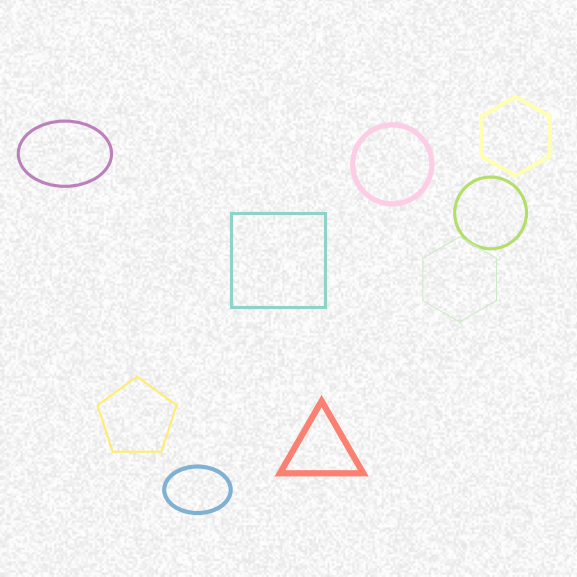[{"shape": "square", "thickness": 1.5, "radius": 0.41, "center": [0.481, 0.549]}, {"shape": "hexagon", "thickness": 2, "radius": 0.34, "center": [0.893, 0.763]}, {"shape": "triangle", "thickness": 3, "radius": 0.42, "center": [0.557, 0.221]}, {"shape": "oval", "thickness": 2, "radius": 0.29, "center": [0.342, 0.151]}, {"shape": "circle", "thickness": 1.5, "radius": 0.31, "center": [0.85, 0.63]}, {"shape": "circle", "thickness": 2.5, "radius": 0.34, "center": [0.679, 0.715]}, {"shape": "oval", "thickness": 1.5, "radius": 0.4, "center": [0.112, 0.733]}, {"shape": "hexagon", "thickness": 0.5, "radius": 0.37, "center": [0.796, 0.515]}, {"shape": "pentagon", "thickness": 1, "radius": 0.36, "center": [0.237, 0.275]}]